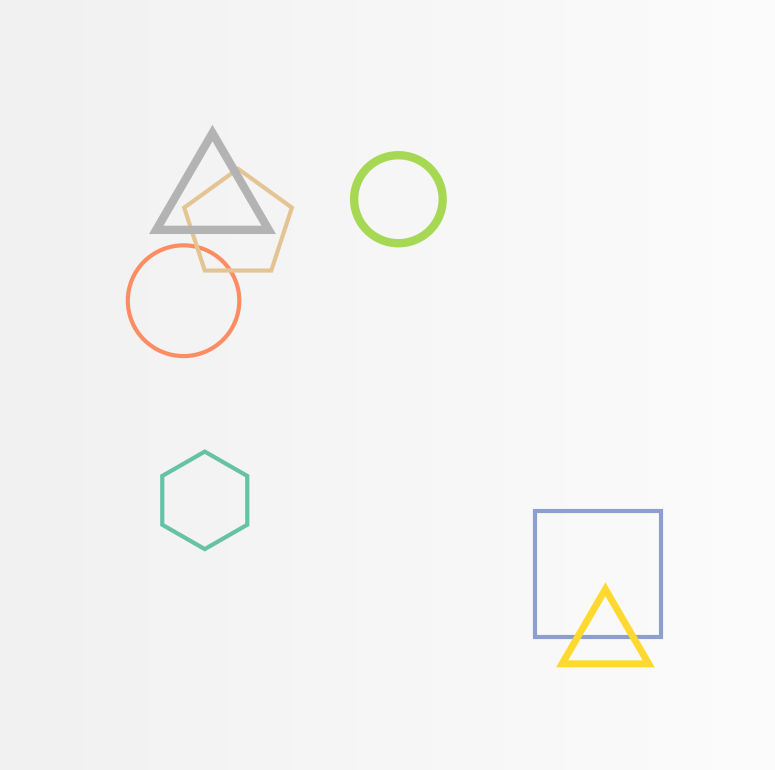[{"shape": "hexagon", "thickness": 1.5, "radius": 0.32, "center": [0.264, 0.35]}, {"shape": "circle", "thickness": 1.5, "radius": 0.36, "center": [0.237, 0.609]}, {"shape": "square", "thickness": 1.5, "radius": 0.41, "center": [0.771, 0.254]}, {"shape": "circle", "thickness": 3, "radius": 0.29, "center": [0.514, 0.741]}, {"shape": "triangle", "thickness": 2.5, "radius": 0.32, "center": [0.781, 0.17]}, {"shape": "pentagon", "thickness": 1.5, "radius": 0.37, "center": [0.307, 0.708]}, {"shape": "triangle", "thickness": 3, "radius": 0.42, "center": [0.274, 0.743]}]